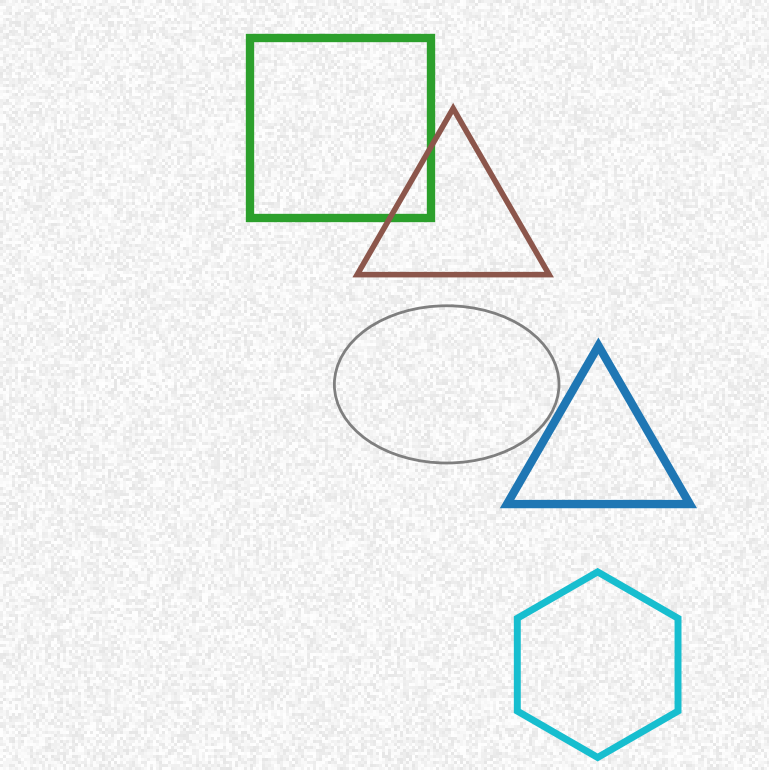[{"shape": "triangle", "thickness": 3, "radius": 0.69, "center": [0.777, 0.414]}, {"shape": "square", "thickness": 3, "radius": 0.59, "center": [0.442, 0.834]}, {"shape": "triangle", "thickness": 2, "radius": 0.72, "center": [0.589, 0.715]}, {"shape": "oval", "thickness": 1, "radius": 0.73, "center": [0.58, 0.501]}, {"shape": "hexagon", "thickness": 2.5, "radius": 0.6, "center": [0.776, 0.137]}]